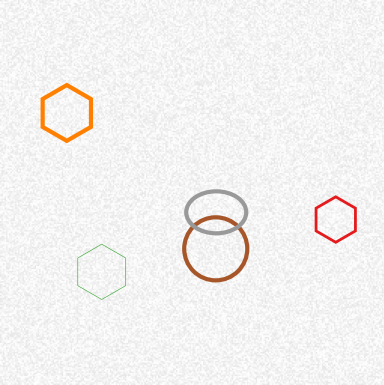[{"shape": "hexagon", "thickness": 2, "radius": 0.3, "center": [0.872, 0.43]}, {"shape": "hexagon", "thickness": 0.5, "radius": 0.36, "center": [0.264, 0.294]}, {"shape": "hexagon", "thickness": 3, "radius": 0.36, "center": [0.174, 0.707]}, {"shape": "circle", "thickness": 3, "radius": 0.41, "center": [0.56, 0.354]}, {"shape": "oval", "thickness": 3, "radius": 0.39, "center": [0.562, 0.449]}]